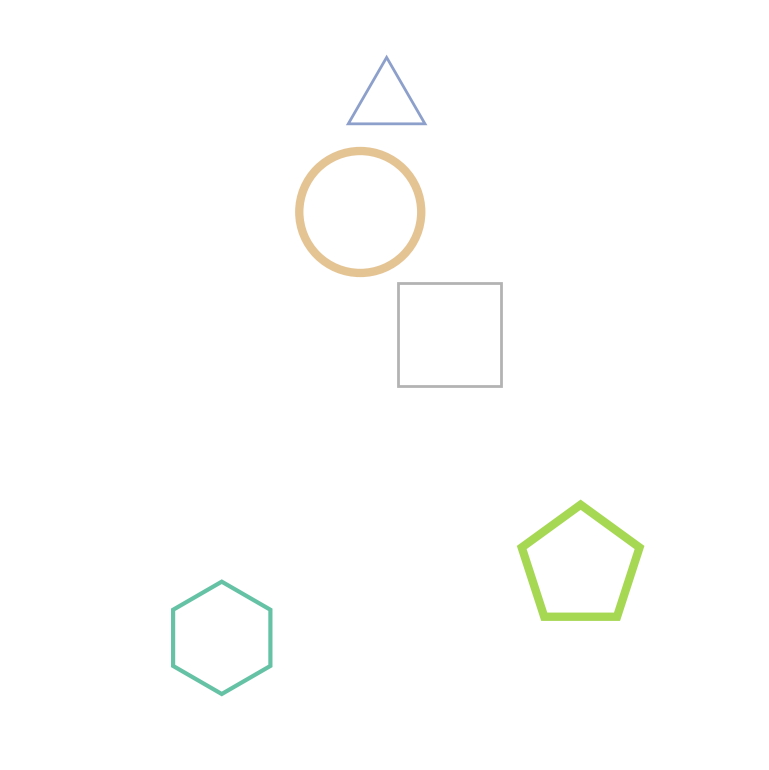[{"shape": "hexagon", "thickness": 1.5, "radius": 0.36, "center": [0.288, 0.172]}, {"shape": "triangle", "thickness": 1, "radius": 0.29, "center": [0.502, 0.868]}, {"shape": "pentagon", "thickness": 3, "radius": 0.4, "center": [0.754, 0.264]}, {"shape": "circle", "thickness": 3, "radius": 0.4, "center": [0.468, 0.725]}, {"shape": "square", "thickness": 1, "radius": 0.34, "center": [0.584, 0.566]}]